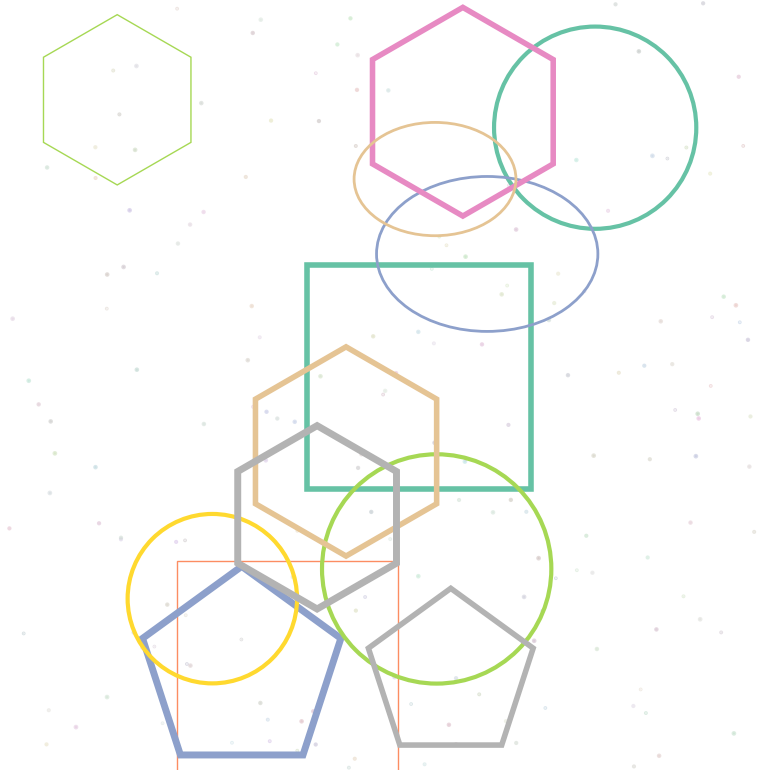[{"shape": "square", "thickness": 2, "radius": 0.73, "center": [0.544, 0.511]}, {"shape": "circle", "thickness": 1.5, "radius": 0.66, "center": [0.773, 0.834]}, {"shape": "square", "thickness": 0.5, "radius": 0.72, "center": [0.373, 0.128]}, {"shape": "pentagon", "thickness": 2.5, "radius": 0.68, "center": [0.314, 0.129]}, {"shape": "oval", "thickness": 1, "radius": 0.72, "center": [0.633, 0.67]}, {"shape": "hexagon", "thickness": 2, "radius": 0.68, "center": [0.601, 0.855]}, {"shape": "hexagon", "thickness": 0.5, "radius": 0.55, "center": [0.152, 0.87]}, {"shape": "circle", "thickness": 1.5, "radius": 0.74, "center": [0.567, 0.261]}, {"shape": "circle", "thickness": 1.5, "radius": 0.55, "center": [0.276, 0.223]}, {"shape": "oval", "thickness": 1, "radius": 0.53, "center": [0.565, 0.767]}, {"shape": "hexagon", "thickness": 2, "radius": 0.68, "center": [0.449, 0.414]}, {"shape": "hexagon", "thickness": 2.5, "radius": 0.6, "center": [0.412, 0.328]}, {"shape": "pentagon", "thickness": 2, "radius": 0.56, "center": [0.585, 0.123]}]